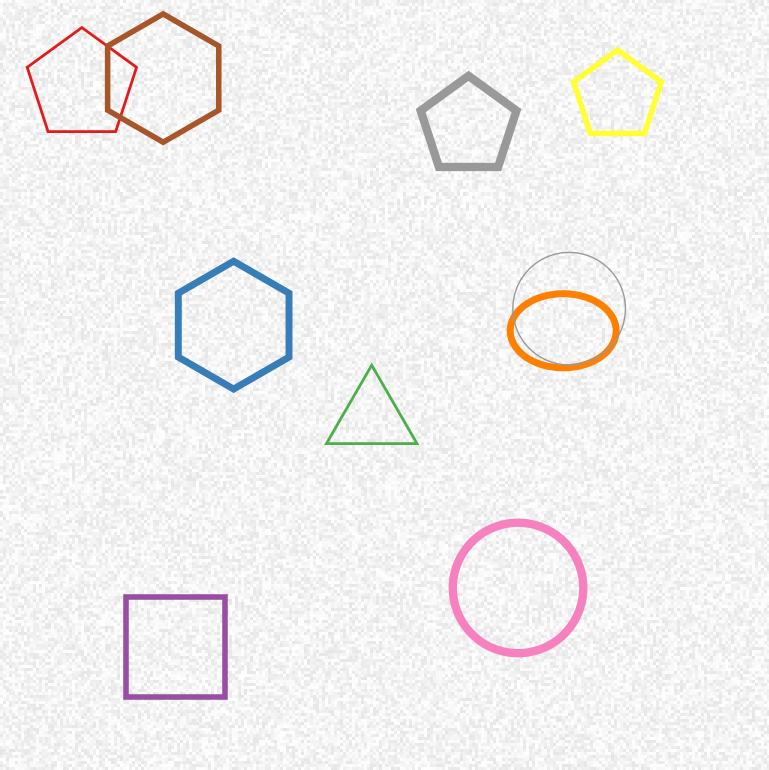[{"shape": "pentagon", "thickness": 1, "radius": 0.37, "center": [0.106, 0.89]}, {"shape": "hexagon", "thickness": 2.5, "radius": 0.41, "center": [0.303, 0.578]}, {"shape": "triangle", "thickness": 1, "radius": 0.34, "center": [0.483, 0.458]}, {"shape": "square", "thickness": 2, "radius": 0.32, "center": [0.228, 0.16]}, {"shape": "oval", "thickness": 2.5, "radius": 0.34, "center": [0.731, 0.57]}, {"shape": "pentagon", "thickness": 2, "radius": 0.3, "center": [0.802, 0.875]}, {"shape": "hexagon", "thickness": 2, "radius": 0.42, "center": [0.212, 0.899]}, {"shape": "circle", "thickness": 3, "radius": 0.42, "center": [0.673, 0.236]}, {"shape": "circle", "thickness": 0.5, "radius": 0.37, "center": [0.739, 0.599]}, {"shape": "pentagon", "thickness": 3, "radius": 0.33, "center": [0.608, 0.836]}]